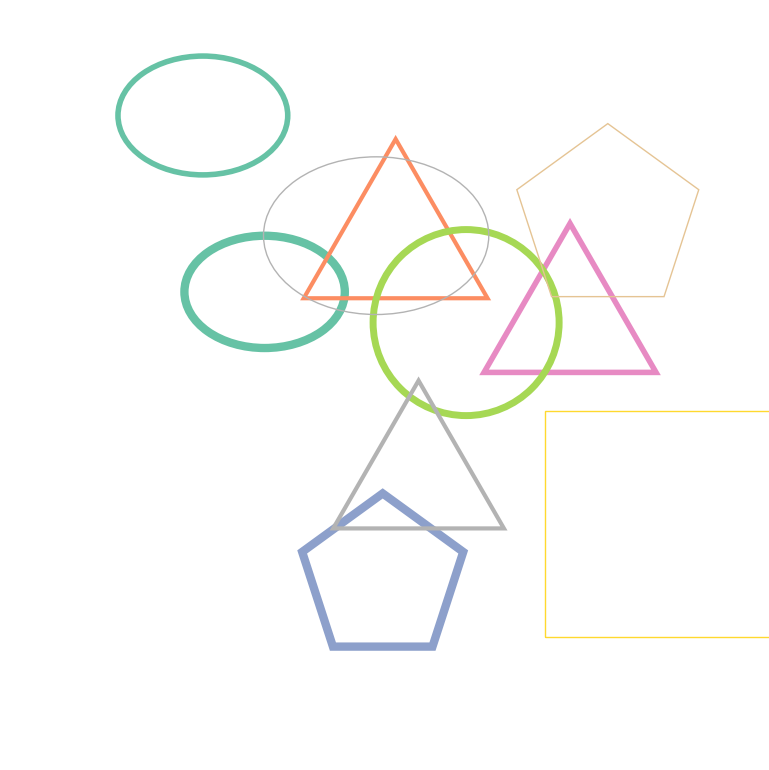[{"shape": "oval", "thickness": 3, "radius": 0.52, "center": [0.344, 0.621]}, {"shape": "oval", "thickness": 2, "radius": 0.55, "center": [0.263, 0.85]}, {"shape": "triangle", "thickness": 1.5, "radius": 0.69, "center": [0.514, 0.682]}, {"shape": "pentagon", "thickness": 3, "radius": 0.55, "center": [0.497, 0.249]}, {"shape": "triangle", "thickness": 2, "radius": 0.64, "center": [0.74, 0.581]}, {"shape": "circle", "thickness": 2.5, "radius": 0.6, "center": [0.605, 0.581]}, {"shape": "square", "thickness": 0.5, "radius": 0.73, "center": [0.854, 0.32]}, {"shape": "pentagon", "thickness": 0.5, "radius": 0.62, "center": [0.789, 0.715]}, {"shape": "oval", "thickness": 0.5, "radius": 0.73, "center": [0.488, 0.694]}, {"shape": "triangle", "thickness": 1.5, "radius": 0.64, "center": [0.544, 0.378]}]